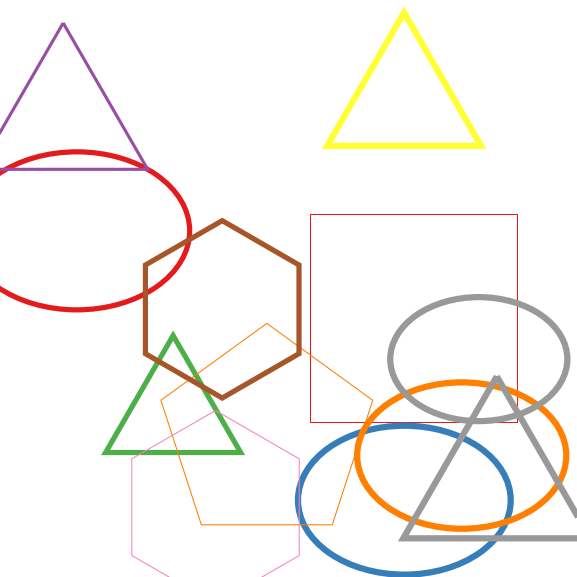[{"shape": "square", "thickness": 0.5, "radius": 0.9, "center": [0.716, 0.449]}, {"shape": "oval", "thickness": 2.5, "radius": 0.98, "center": [0.133, 0.599]}, {"shape": "oval", "thickness": 3, "radius": 0.92, "center": [0.7, 0.133]}, {"shape": "triangle", "thickness": 2.5, "radius": 0.68, "center": [0.3, 0.283]}, {"shape": "triangle", "thickness": 1.5, "radius": 0.84, "center": [0.109, 0.79]}, {"shape": "oval", "thickness": 3, "radius": 0.91, "center": [0.8, 0.21]}, {"shape": "pentagon", "thickness": 0.5, "radius": 0.96, "center": [0.462, 0.246]}, {"shape": "triangle", "thickness": 3, "radius": 0.77, "center": [0.7, 0.823]}, {"shape": "hexagon", "thickness": 2.5, "radius": 0.77, "center": [0.385, 0.463]}, {"shape": "hexagon", "thickness": 0.5, "radius": 0.84, "center": [0.373, 0.121]}, {"shape": "triangle", "thickness": 3, "radius": 0.93, "center": [0.86, 0.16]}, {"shape": "oval", "thickness": 3, "radius": 0.77, "center": [0.829, 0.377]}]